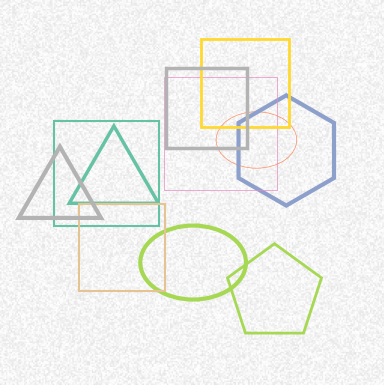[{"shape": "triangle", "thickness": 2.5, "radius": 0.67, "center": [0.296, 0.539]}, {"shape": "square", "thickness": 1.5, "radius": 0.68, "center": [0.277, 0.549]}, {"shape": "oval", "thickness": 0.5, "radius": 0.52, "center": [0.666, 0.636]}, {"shape": "hexagon", "thickness": 3, "radius": 0.72, "center": [0.744, 0.609]}, {"shape": "square", "thickness": 0.5, "radius": 0.73, "center": [0.572, 0.653]}, {"shape": "oval", "thickness": 3, "radius": 0.69, "center": [0.502, 0.318]}, {"shape": "pentagon", "thickness": 2, "radius": 0.64, "center": [0.713, 0.239]}, {"shape": "square", "thickness": 2, "radius": 0.57, "center": [0.637, 0.784]}, {"shape": "square", "thickness": 1.5, "radius": 0.56, "center": [0.317, 0.357]}, {"shape": "square", "thickness": 2.5, "radius": 0.52, "center": [0.536, 0.719]}, {"shape": "triangle", "thickness": 3, "radius": 0.62, "center": [0.156, 0.496]}]